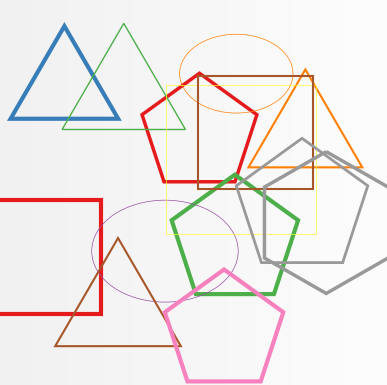[{"shape": "square", "thickness": 3, "radius": 0.74, "center": [0.112, 0.331]}, {"shape": "pentagon", "thickness": 2.5, "radius": 0.78, "center": [0.515, 0.654]}, {"shape": "triangle", "thickness": 3, "radius": 0.8, "center": [0.166, 0.772]}, {"shape": "triangle", "thickness": 1, "radius": 0.92, "center": [0.319, 0.756]}, {"shape": "pentagon", "thickness": 3, "radius": 0.86, "center": [0.606, 0.375]}, {"shape": "oval", "thickness": 0.5, "radius": 0.95, "center": [0.426, 0.348]}, {"shape": "triangle", "thickness": 1.5, "radius": 0.85, "center": [0.788, 0.65]}, {"shape": "oval", "thickness": 0.5, "radius": 0.73, "center": [0.61, 0.809]}, {"shape": "square", "thickness": 0.5, "radius": 0.97, "center": [0.622, 0.586]}, {"shape": "square", "thickness": 1.5, "radius": 0.74, "center": [0.659, 0.656]}, {"shape": "triangle", "thickness": 1.5, "radius": 0.94, "center": [0.305, 0.195]}, {"shape": "pentagon", "thickness": 3, "radius": 0.8, "center": [0.578, 0.139]}, {"shape": "pentagon", "thickness": 2, "radius": 0.89, "center": [0.779, 0.462]}, {"shape": "hexagon", "thickness": 2.5, "radius": 0.92, "center": [0.842, 0.422]}]